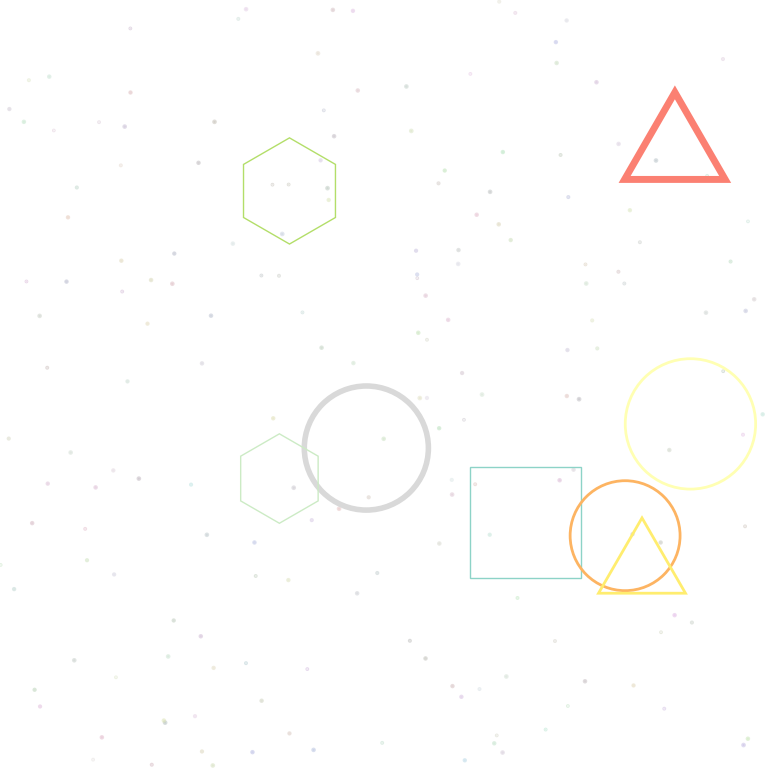[{"shape": "square", "thickness": 0.5, "radius": 0.36, "center": [0.682, 0.322]}, {"shape": "circle", "thickness": 1, "radius": 0.42, "center": [0.897, 0.449]}, {"shape": "triangle", "thickness": 2.5, "radius": 0.38, "center": [0.876, 0.805]}, {"shape": "circle", "thickness": 1, "radius": 0.36, "center": [0.812, 0.304]}, {"shape": "hexagon", "thickness": 0.5, "radius": 0.34, "center": [0.376, 0.752]}, {"shape": "circle", "thickness": 2, "radius": 0.4, "center": [0.476, 0.418]}, {"shape": "hexagon", "thickness": 0.5, "radius": 0.29, "center": [0.363, 0.379]}, {"shape": "triangle", "thickness": 1, "radius": 0.33, "center": [0.834, 0.262]}]